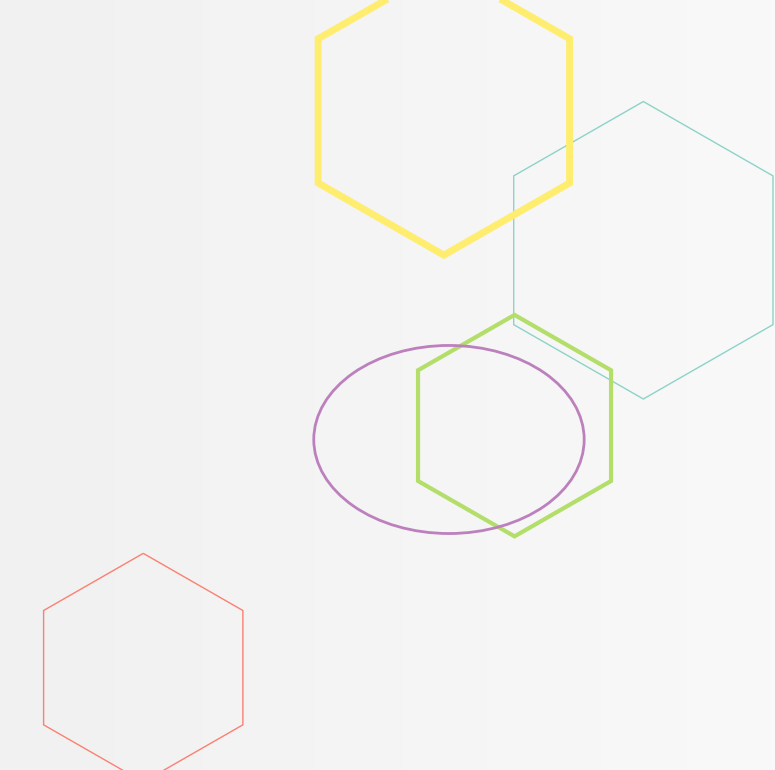[{"shape": "hexagon", "thickness": 0.5, "radius": 0.97, "center": [0.83, 0.675]}, {"shape": "hexagon", "thickness": 0.5, "radius": 0.74, "center": [0.185, 0.133]}, {"shape": "hexagon", "thickness": 1.5, "radius": 0.72, "center": [0.664, 0.447]}, {"shape": "oval", "thickness": 1, "radius": 0.87, "center": [0.579, 0.429]}, {"shape": "hexagon", "thickness": 2.5, "radius": 0.94, "center": [0.573, 0.856]}]